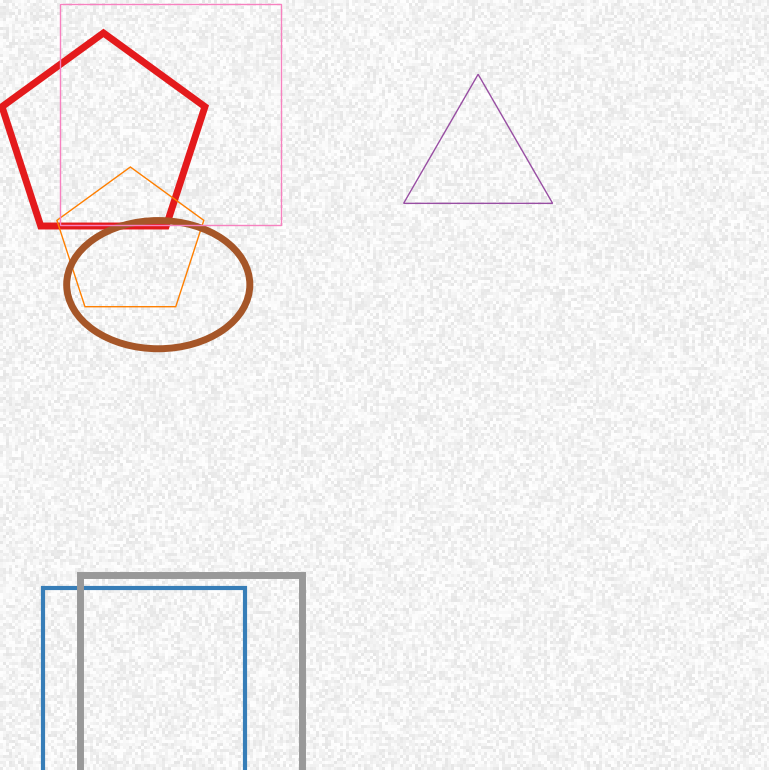[{"shape": "pentagon", "thickness": 2.5, "radius": 0.69, "center": [0.134, 0.819]}, {"shape": "square", "thickness": 1.5, "radius": 0.66, "center": [0.187, 0.105]}, {"shape": "triangle", "thickness": 0.5, "radius": 0.56, "center": [0.621, 0.792]}, {"shape": "pentagon", "thickness": 0.5, "radius": 0.5, "center": [0.169, 0.683]}, {"shape": "oval", "thickness": 2.5, "radius": 0.59, "center": [0.206, 0.63]}, {"shape": "square", "thickness": 0.5, "radius": 0.72, "center": [0.222, 0.852]}, {"shape": "square", "thickness": 2.5, "radius": 0.72, "center": [0.248, 0.11]}]